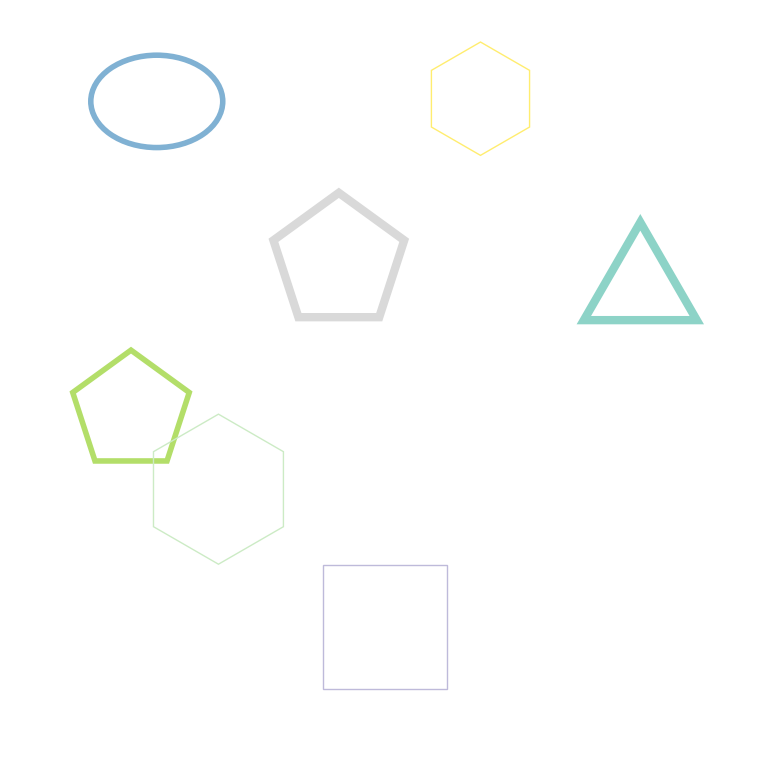[{"shape": "triangle", "thickness": 3, "radius": 0.42, "center": [0.832, 0.627]}, {"shape": "square", "thickness": 0.5, "radius": 0.4, "center": [0.5, 0.186]}, {"shape": "oval", "thickness": 2, "radius": 0.43, "center": [0.204, 0.868]}, {"shape": "pentagon", "thickness": 2, "radius": 0.4, "center": [0.17, 0.466]}, {"shape": "pentagon", "thickness": 3, "radius": 0.45, "center": [0.44, 0.66]}, {"shape": "hexagon", "thickness": 0.5, "radius": 0.49, "center": [0.284, 0.365]}, {"shape": "hexagon", "thickness": 0.5, "radius": 0.37, "center": [0.624, 0.872]}]